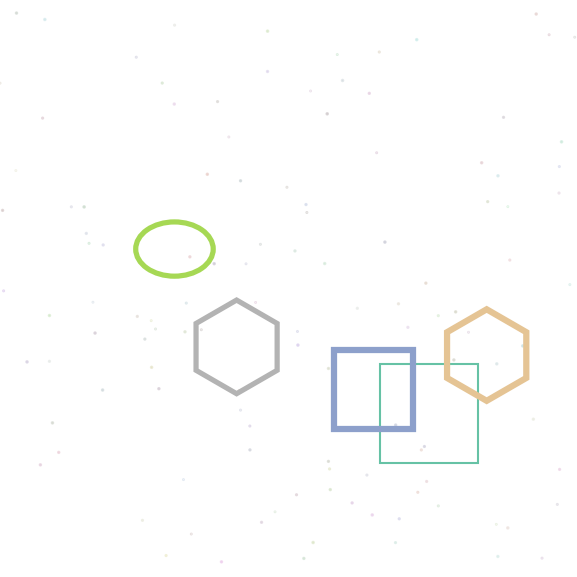[{"shape": "square", "thickness": 1, "radius": 0.43, "center": [0.743, 0.283]}, {"shape": "square", "thickness": 3, "radius": 0.34, "center": [0.647, 0.325]}, {"shape": "oval", "thickness": 2.5, "radius": 0.34, "center": [0.302, 0.568]}, {"shape": "hexagon", "thickness": 3, "radius": 0.4, "center": [0.843, 0.384]}, {"shape": "hexagon", "thickness": 2.5, "radius": 0.41, "center": [0.41, 0.398]}]